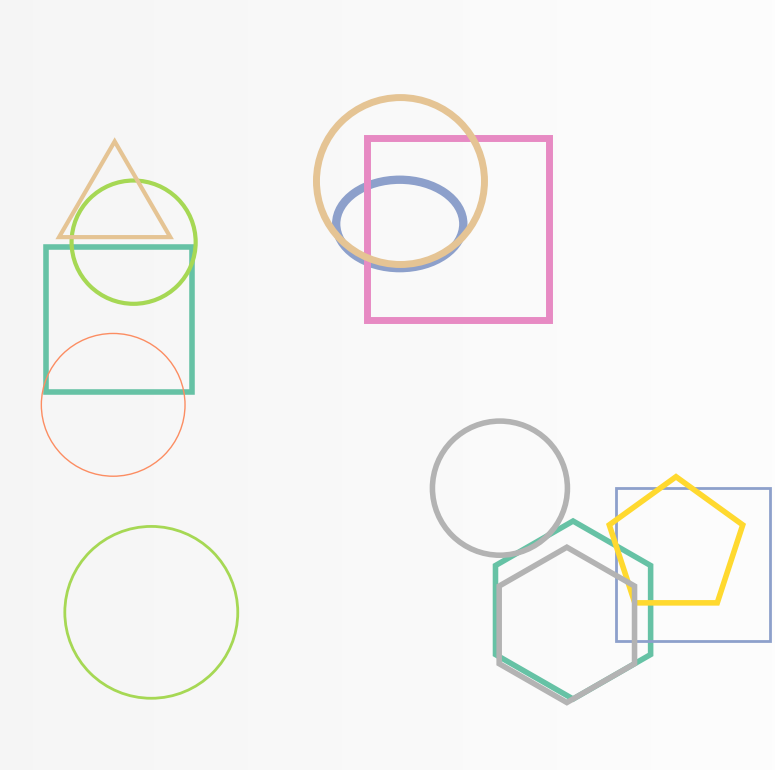[{"shape": "hexagon", "thickness": 2, "radius": 0.58, "center": [0.739, 0.208]}, {"shape": "square", "thickness": 2, "radius": 0.47, "center": [0.153, 0.585]}, {"shape": "circle", "thickness": 0.5, "radius": 0.46, "center": [0.146, 0.474]}, {"shape": "oval", "thickness": 3, "radius": 0.41, "center": [0.516, 0.709]}, {"shape": "square", "thickness": 1, "radius": 0.5, "center": [0.894, 0.267]}, {"shape": "square", "thickness": 2.5, "radius": 0.59, "center": [0.591, 0.703]}, {"shape": "circle", "thickness": 1.5, "radius": 0.4, "center": [0.172, 0.686]}, {"shape": "circle", "thickness": 1, "radius": 0.56, "center": [0.195, 0.205]}, {"shape": "pentagon", "thickness": 2, "radius": 0.45, "center": [0.872, 0.29]}, {"shape": "triangle", "thickness": 1.5, "radius": 0.41, "center": [0.148, 0.733]}, {"shape": "circle", "thickness": 2.5, "radius": 0.54, "center": [0.517, 0.765]}, {"shape": "hexagon", "thickness": 2, "radius": 0.5, "center": [0.731, 0.188]}, {"shape": "circle", "thickness": 2, "radius": 0.44, "center": [0.645, 0.366]}]